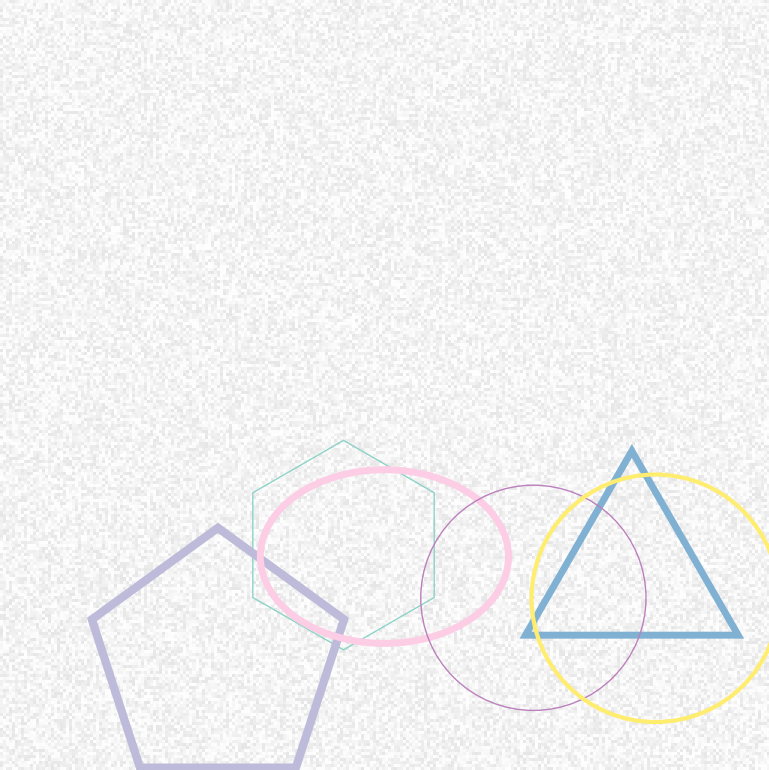[{"shape": "hexagon", "thickness": 0.5, "radius": 0.68, "center": [0.446, 0.292]}, {"shape": "pentagon", "thickness": 3, "radius": 0.86, "center": [0.283, 0.142]}, {"shape": "triangle", "thickness": 2.5, "radius": 0.8, "center": [0.821, 0.255]}, {"shape": "oval", "thickness": 2.5, "radius": 0.81, "center": [0.499, 0.277]}, {"shape": "circle", "thickness": 0.5, "radius": 0.73, "center": [0.693, 0.224]}, {"shape": "circle", "thickness": 1.5, "radius": 0.8, "center": [0.851, 0.223]}]